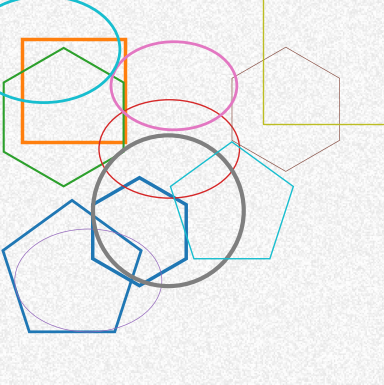[{"shape": "pentagon", "thickness": 2, "radius": 0.94, "center": [0.187, 0.291]}, {"shape": "hexagon", "thickness": 2.5, "radius": 0.7, "center": [0.362, 0.398]}, {"shape": "square", "thickness": 2.5, "radius": 0.67, "center": [0.191, 0.766]}, {"shape": "hexagon", "thickness": 1.5, "radius": 0.9, "center": [0.165, 0.696]}, {"shape": "oval", "thickness": 1, "radius": 0.91, "center": [0.44, 0.613]}, {"shape": "oval", "thickness": 0.5, "radius": 0.96, "center": [0.229, 0.271]}, {"shape": "hexagon", "thickness": 0.5, "radius": 0.81, "center": [0.742, 0.716]}, {"shape": "oval", "thickness": 2, "radius": 0.82, "center": [0.452, 0.777]}, {"shape": "circle", "thickness": 3, "radius": 0.98, "center": [0.437, 0.453]}, {"shape": "square", "thickness": 1, "radius": 0.96, "center": [0.874, 0.87]}, {"shape": "oval", "thickness": 2, "radius": 0.99, "center": [0.114, 0.872]}, {"shape": "pentagon", "thickness": 1, "radius": 0.84, "center": [0.602, 0.464]}]